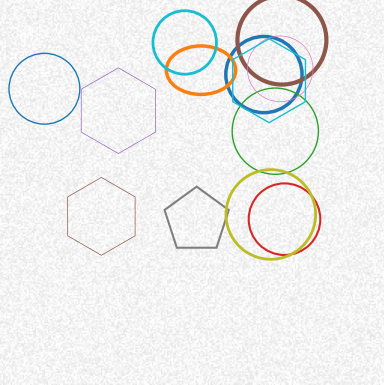[{"shape": "circle", "thickness": 2.5, "radius": 0.49, "center": [0.686, 0.806]}, {"shape": "circle", "thickness": 1, "radius": 0.46, "center": [0.115, 0.77]}, {"shape": "oval", "thickness": 2.5, "radius": 0.45, "center": [0.522, 0.818]}, {"shape": "circle", "thickness": 1, "radius": 0.56, "center": [0.715, 0.659]}, {"shape": "circle", "thickness": 1.5, "radius": 0.46, "center": [0.739, 0.431]}, {"shape": "hexagon", "thickness": 0.5, "radius": 0.56, "center": [0.307, 0.713]}, {"shape": "circle", "thickness": 3, "radius": 0.58, "center": [0.732, 0.896]}, {"shape": "hexagon", "thickness": 0.5, "radius": 0.51, "center": [0.263, 0.438]}, {"shape": "circle", "thickness": 0.5, "radius": 0.43, "center": [0.728, 0.821]}, {"shape": "pentagon", "thickness": 1.5, "radius": 0.44, "center": [0.511, 0.428]}, {"shape": "circle", "thickness": 2, "radius": 0.58, "center": [0.703, 0.443]}, {"shape": "circle", "thickness": 2, "radius": 0.41, "center": [0.48, 0.89]}, {"shape": "hexagon", "thickness": 1, "radius": 0.55, "center": [0.699, 0.79]}]